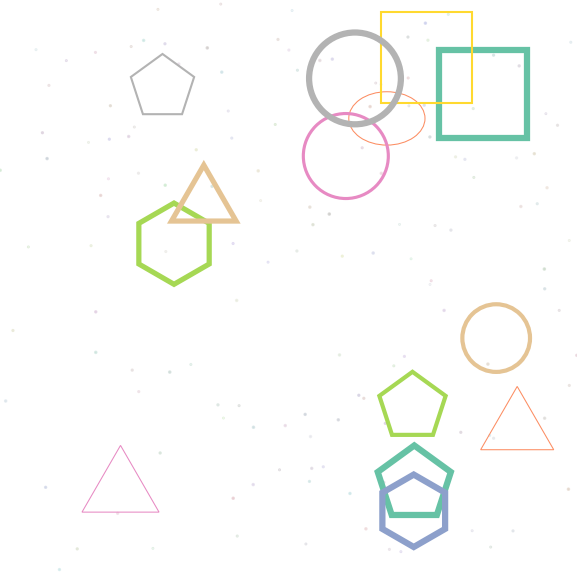[{"shape": "pentagon", "thickness": 3, "radius": 0.33, "center": [0.717, 0.161]}, {"shape": "square", "thickness": 3, "radius": 0.38, "center": [0.836, 0.836]}, {"shape": "oval", "thickness": 0.5, "radius": 0.33, "center": [0.67, 0.794]}, {"shape": "triangle", "thickness": 0.5, "radius": 0.37, "center": [0.896, 0.257]}, {"shape": "hexagon", "thickness": 3, "radius": 0.31, "center": [0.716, 0.115]}, {"shape": "triangle", "thickness": 0.5, "radius": 0.39, "center": [0.209, 0.151]}, {"shape": "circle", "thickness": 1.5, "radius": 0.37, "center": [0.599, 0.729]}, {"shape": "hexagon", "thickness": 2.5, "radius": 0.35, "center": [0.301, 0.577]}, {"shape": "pentagon", "thickness": 2, "radius": 0.3, "center": [0.714, 0.295]}, {"shape": "square", "thickness": 1, "radius": 0.39, "center": [0.739, 0.9]}, {"shape": "triangle", "thickness": 2.5, "radius": 0.32, "center": [0.353, 0.649]}, {"shape": "circle", "thickness": 2, "radius": 0.29, "center": [0.859, 0.414]}, {"shape": "pentagon", "thickness": 1, "radius": 0.29, "center": [0.281, 0.848]}, {"shape": "circle", "thickness": 3, "radius": 0.4, "center": [0.615, 0.863]}]